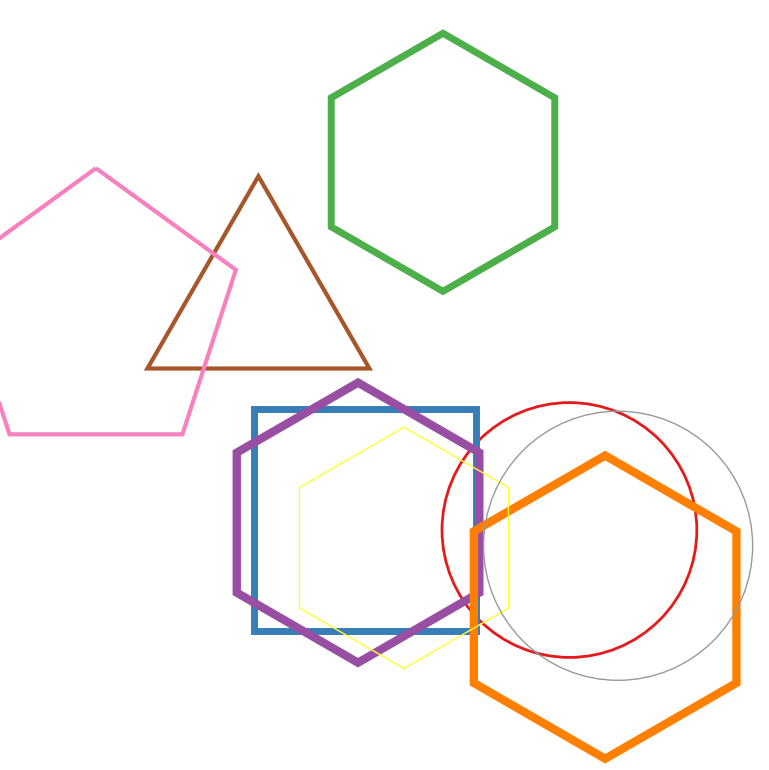[{"shape": "circle", "thickness": 1, "radius": 0.83, "center": [0.739, 0.312]}, {"shape": "square", "thickness": 2.5, "radius": 0.72, "center": [0.474, 0.325]}, {"shape": "hexagon", "thickness": 2.5, "radius": 0.84, "center": [0.575, 0.789]}, {"shape": "hexagon", "thickness": 3, "radius": 0.91, "center": [0.465, 0.321]}, {"shape": "hexagon", "thickness": 3, "radius": 0.98, "center": [0.786, 0.211]}, {"shape": "hexagon", "thickness": 0.5, "radius": 0.78, "center": [0.525, 0.289]}, {"shape": "triangle", "thickness": 1.5, "radius": 0.83, "center": [0.336, 0.605]}, {"shape": "pentagon", "thickness": 1.5, "radius": 0.96, "center": [0.125, 0.591]}, {"shape": "circle", "thickness": 0.5, "radius": 0.87, "center": [0.803, 0.291]}]